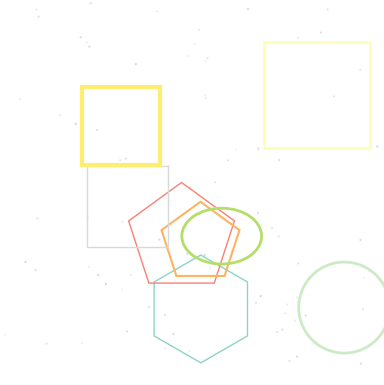[{"shape": "hexagon", "thickness": 1, "radius": 0.7, "center": [0.522, 0.198]}, {"shape": "square", "thickness": 2, "radius": 0.69, "center": [0.824, 0.754]}, {"shape": "pentagon", "thickness": 1, "radius": 0.72, "center": [0.472, 0.382]}, {"shape": "pentagon", "thickness": 1.5, "radius": 0.53, "center": [0.521, 0.369]}, {"shape": "oval", "thickness": 2, "radius": 0.52, "center": [0.576, 0.387]}, {"shape": "square", "thickness": 1, "radius": 0.52, "center": [0.331, 0.463]}, {"shape": "circle", "thickness": 2, "radius": 0.59, "center": [0.894, 0.201]}, {"shape": "square", "thickness": 3, "radius": 0.51, "center": [0.314, 0.674]}]